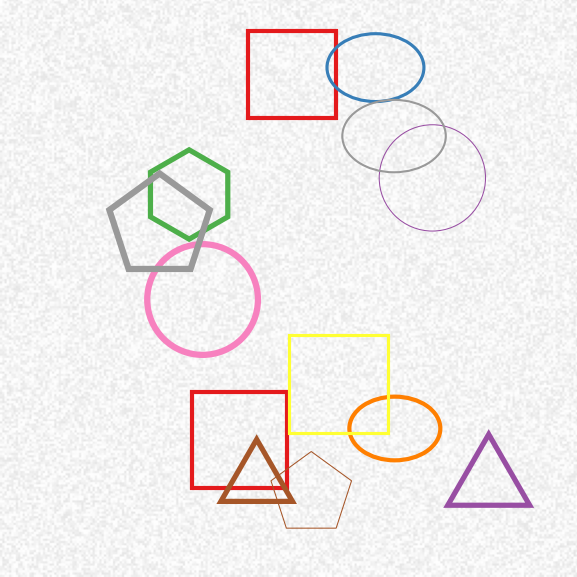[{"shape": "square", "thickness": 2, "radius": 0.41, "center": [0.415, 0.237]}, {"shape": "square", "thickness": 2, "radius": 0.38, "center": [0.505, 0.87]}, {"shape": "oval", "thickness": 1.5, "radius": 0.42, "center": [0.65, 0.882]}, {"shape": "hexagon", "thickness": 2.5, "radius": 0.39, "center": [0.327, 0.662]}, {"shape": "triangle", "thickness": 2.5, "radius": 0.41, "center": [0.846, 0.165]}, {"shape": "circle", "thickness": 0.5, "radius": 0.46, "center": [0.749, 0.691]}, {"shape": "oval", "thickness": 2, "radius": 0.39, "center": [0.684, 0.257]}, {"shape": "square", "thickness": 1.5, "radius": 0.42, "center": [0.586, 0.334]}, {"shape": "pentagon", "thickness": 0.5, "radius": 0.37, "center": [0.539, 0.144]}, {"shape": "triangle", "thickness": 2.5, "radius": 0.36, "center": [0.444, 0.167]}, {"shape": "circle", "thickness": 3, "radius": 0.48, "center": [0.351, 0.48]}, {"shape": "oval", "thickness": 1, "radius": 0.45, "center": [0.682, 0.764]}, {"shape": "pentagon", "thickness": 3, "radius": 0.46, "center": [0.276, 0.607]}]